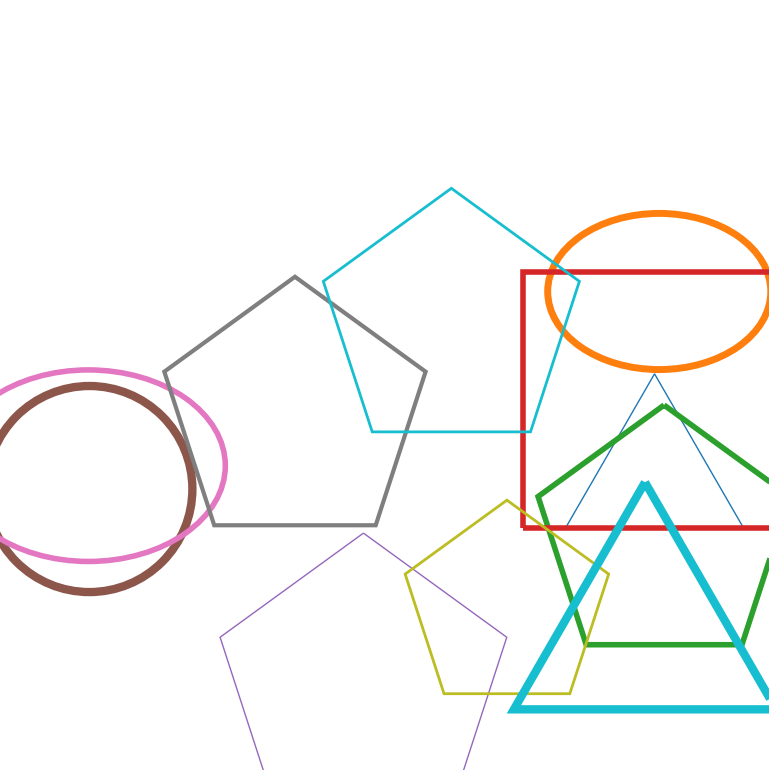[{"shape": "triangle", "thickness": 0.5, "radius": 0.67, "center": [0.85, 0.381]}, {"shape": "oval", "thickness": 2.5, "radius": 0.72, "center": [0.856, 0.621]}, {"shape": "pentagon", "thickness": 2, "radius": 0.86, "center": [0.862, 0.302]}, {"shape": "square", "thickness": 2, "radius": 0.83, "center": [0.845, 0.48]}, {"shape": "pentagon", "thickness": 0.5, "radius": 0.98, "center": [0.472, 0.112]}, {"shape": "circle", "thickness": 3, "radius": 0.67, "center": [0.116, 0.365]}, {"shape": "oval", "thickness": 2, "radius": 0.89, "center": [0.115, 0.395]}, {"shape": "pentagon", "thickness": 1.5, "radius": 0.89, "center": [0.383, 0.462]}, {"shape": "pentagon", "thickness": 1, "radius": 0.69, "center": [0.658, 0.211]}, {"shape": "triangle", "thickness": 3, "radius": 0.98, "center": [0.838, 0.177]}, {"shape": "pentagon", "thickness": 1, "radius": 0.87, "center": [0.586, 0.581]}]